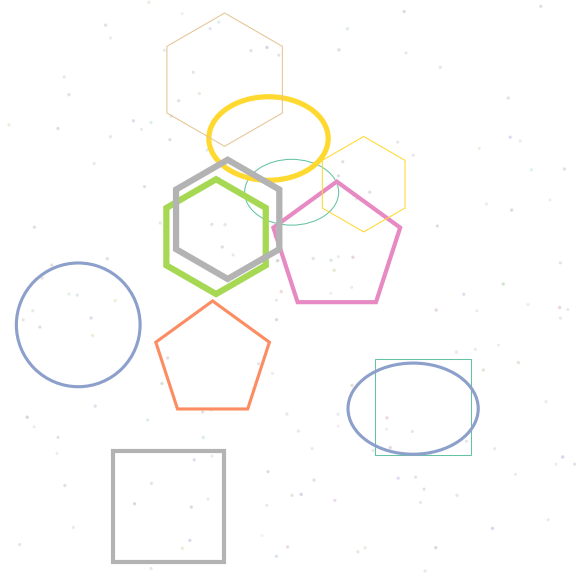[{"shape": "oval", "thickness": 0.5, "radius": 0.41, "center": [0.505, 0.666]}, {"shape": "square", "thickness": 0.5, "radius": 0.42, "center": [0.732, 0.294]}, {"shape": "pentagon", "thickness": 1.5, "radius": 0.52, "center": [0.368, 0.375]}, {"shape": "oval", "thickness": 1.5, "radius": 0.56, "center": [0.715, 0.292]}, {"shape": "circle", "thickness": 1.5, "radius": 0.54, "center": [0.135, 0.437]}, {"shape": "pentagon", "thickness": 2, "radius": 0.58, "center": [0.583, 0.569]}, {"shape": "hexagon", "thickness": 3, "radius": 0.5, "center": [0.374, 0.589]}, {"shape": "hexagon", "thickness": 0.5, "radius": 0.41, "center": [0.63, 0.68]}, {"shape": "oval", "thickness": 2.5, "radius": 0.52, "center": [0.465, 0.759]}, {"shape": "hexagon", "thickness": 0.5, "radius": 0.58, "center": [0.389, 0.861]}, {"shape": "square", "thickness": 2, "radius": 0.48, "center": [0.292, 0.122]}, {"shape": "hexagon", "thickness": 3, "radius": 0.52, "center": [0.394, 0.619]}]